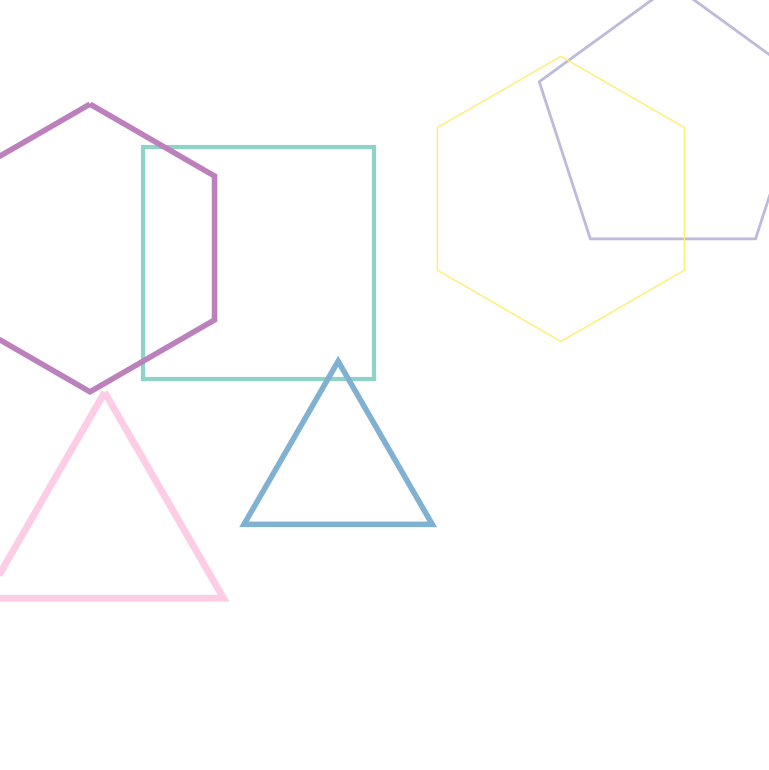[{"shape": "square", "thickness": 1.5, "radius": 0.75, "center": [0.336, 0.658]}, {"shape": "pentagon", "thickness": 1, "radius": 0.91, "center": [0.874, 0.837]}, {"shape": "triangle", "thickness": 2, "radius": 0.71, "center": [0.439, 0.39]}, {"shape": "triangle", "thickness": 2.5, "radius": 0.89, "center": [0.136, 0.312]}, {"shape": "hexagon", "thickness": 2, "radius": 0.93, "center": [0.117, 0.678]}, {"shape": "hexagon", "thickness": 0.5, "radius": 0.93, "center": [0.728, 0.742]}]